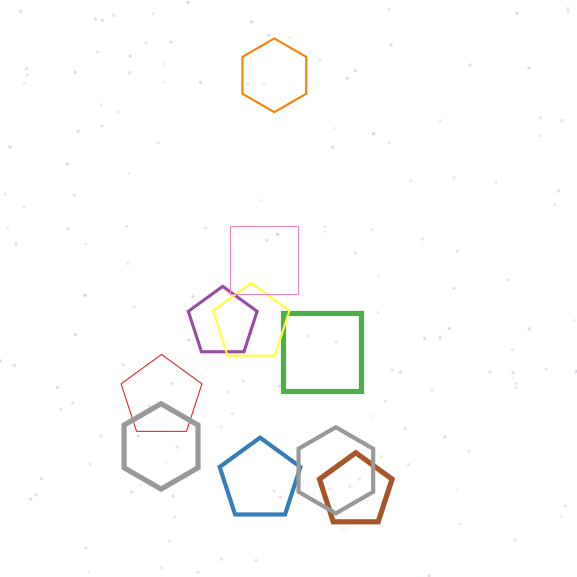[{"shape": "pentagon", "thickness": 0.5, "radius": 0.37, "center": [0.28, 0.312]}, {"shape": "pentagon", "thickness": 2, "radius": 0.37, "center": [0.45, 0.168]}, {"shape": "square", "thickness": 2.5, "radius": 0.34, "center": [0.558, 0.389]}, {"shape": "pentagon", "thickness": 1.5, "radius": 0.31, "center": [0.386, 0.441]}, {"shape": "hexagon", "thickness": 1, "radius": 0.32, "center": [0.475, 0.869]}, {"shape": "pentagon", "thickness": 1, "radius": 0.35, "center": [0.435, 0.439]}, {"shape": "pentagon", "thickness": 2.5, "radius": 0.33, "center": [0.616, 0.149]}, {"shape": "square", "thickness": 0.5, "radius": 0.29, "center": [0.457, 0.549]}, {"shape": "hexagon", "thickness": 2.5, "radius": 0.37, "center": [0.279, 0.226]}, {"shape": "hexagon", "thickness": 2, "radius": 0.37, "center": [0.582, 0.185]}]